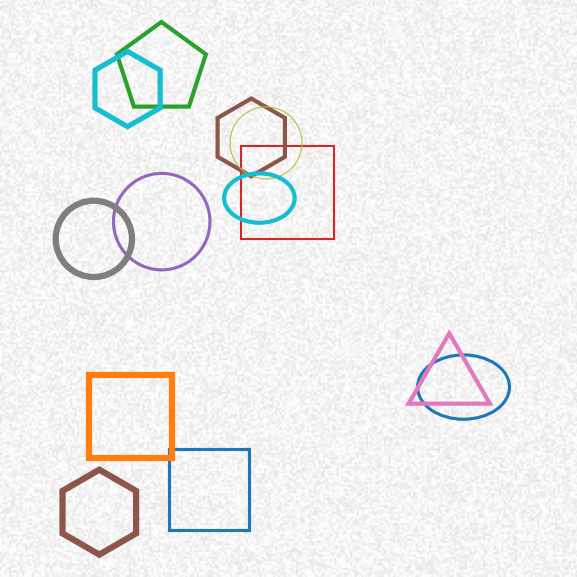[{"shape": "square", "thickness": 1.5, "radius": 0.35, "center": [0.362, 0.152]}, {"shape": "oval", "thickness": 1.5, "radius": 0.4, "center": [0.803, 0.329]}, {"shape": "square", "thickness": 3, "radius": 0.36, "center": [0.226, 0.278]}, {"shape": "pentagon", "thickness": 2, "radius": 0.41, "center": [0.28, 0.88]}, {"shape": "square", "thickness": 1, "radius": 0.4, "center": [0.497, 0.665]}, {"shape": "circle", "thickness": 1.5, "radius": 0.42, "center": [0.28, 0.615]}, {"shape": "hexagon", "thickness": 3, "radius": 0.37, "center": [0.172, 0.112]}, {"shape": "hexagon", "thickness": 2, "radius": 0.34, "center": [0.435, 0.761]}, {"shape": "triangle", "thickness": 2, "radius": 0.41, "center": [0.778, 0.341]}, {"shape": "circle", "thickness": 3, "radius": 0.33, "center": [0.162, 0.586]}, {"shape": "circle", "thickness": 0.5, "radius": 0.31, "center": [0.461, 0.752]}, {"shape": "hexagon", "thickness": 2.5, "radius": 0.33, "center": [0.221, 0.845]}, {"shape": "oval", "thickness": 2, "radius": 0.31, "center": [0.449, 0.656]}]